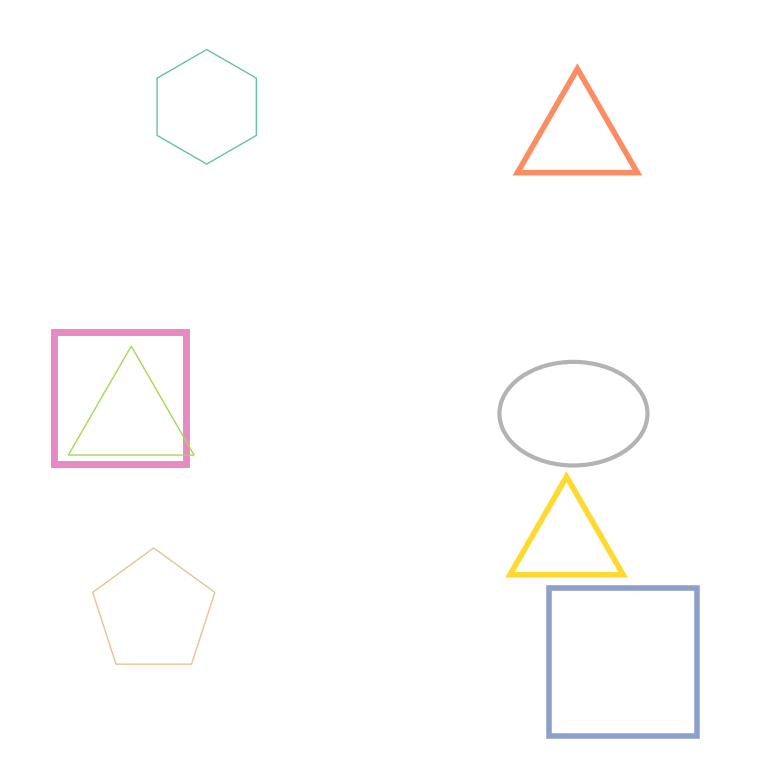[{"shape": "hexagon", "thickness": 0.5, "radius": 0.37, "center": [0.268, 0.861]}, {"shape": "triangle", "thickness": 2, "radius": 0.45, "center": [0.75, 0.821]}, {"shape": "square", "thickness": 2, "radius": 0.48, "center": [0.809, 0.14]}, {"shape": "square", "thickness": 2.5, "radius": 0.43, "center": [0.156, 0.483]}, {"shape": "triangle", "thickness": 0.5, "radius": 0.47, "center": [0.17, 0.456]}, {"shape": "triangle", "thickness": 2, "radius": 0.42, "center": [0.736, 0.296]}, {"shape": "pentagon", "thickness": 0.5, "radius": 0.42, "center": [0.2, 0.205]}, {"shape": "oval", "thickness": 1.5, "radius": 0.48, "center": [0.745, 0.463]}]